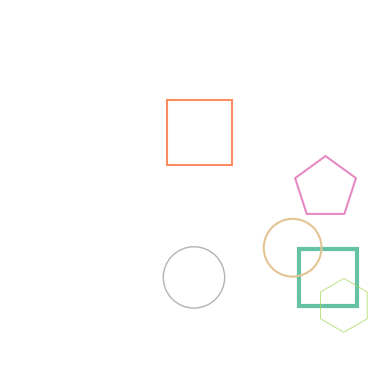[{"shape": "square", "thickness": 3, "radius": 0.37, "center": [0.852, 0.279]}, {"shape": "square", "thickness": 1.5, "radius": 0.42, "center": [0.519, 0.657]}, {"shape": "pentagon", "thickness": 1.5, "radius": 0.42, "center": [0.846, 0.512]}, {"shape": "hexagon", "thickness": 0.5, "radius": 0.35, "center": [0.893, 0.207]}, {"shape": "circle", "thickness": 1.5, "radius": 0.38, "center": [0.76, 0.357]}, {"shape": "circle", "thickness": 1, "radius": 0.4, "center": [0.504, 0.279]}]